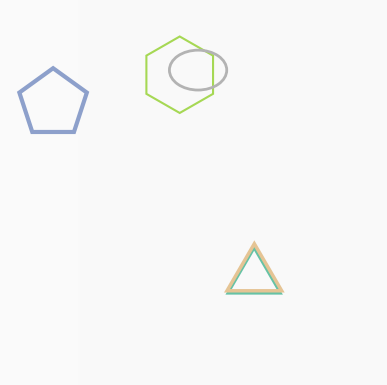[{"shape": "triangle", "thickness": 2, "radius": 0.39, "center": [0.656, 0.278]}, {"shape": "pentagon", "thickness": 3, "radius": 0.46, "center": [0.137, 0.731]}, {"shape": "hexagon", "thickness": 1.5, "radius": 0.5, "center": [0.464, 0.806]}, {"shape": "triangle", "thickness": 2.5, "radius": 0.41, "center": [0.656, 0.285]}, {"shape": "oval", "thickness": 2, "radius": 0.37, "center": [0.511, 0.818]}]